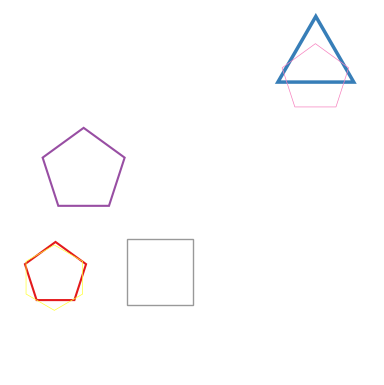[{"shape": "pentagon", "thickness": 1.5, "radius": 0.42, "center": [0.144, 0.288]}, {"shape": "triangle", "thickness": 2.5, "radius": 0.57, "center": [0.82, 0.844]}, {"shape": "pentagon", "thickness": 1.5, "radius": 0.56, "center": [0.217, 0.556]}, {"shape": "hexagon", "thickness": 0.5, "radius": 0.42, "center": [0.141, 0.279]}, {"shape": "pentagon", "thickness": 0.5, "radius": 0.45, "center": [0.819, 0.796]}, {"shape": "square", "thickness": 1, "radius": 0.43, "center": [0.415, 0.293]}]